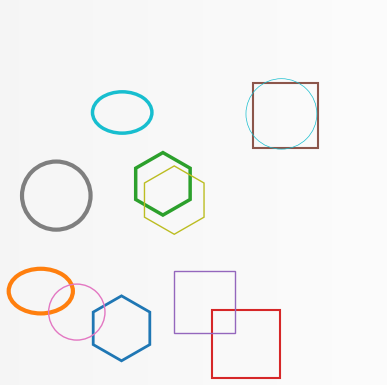[{"shape": "hexagon", "thickness": 2, "radius": 0.42, "center": [0.314, 0.147]}, {"shape": "oval", "thickness": 3, "radius": 0.41, "center": [0.105, 0.244]}, {"shape": "hexagon", "thickness": 2.5, "radius": 0.41, "center": [0.42, 0.523]}, {"shape": "square", "thickness": 1.5, "radius": 0.44, "center": [0.635, 0.107]}, {"shape": "square", "thickness": 1, "radius": 0.4, "center": [0.528, 0.215]}, {"shape": "square", "thickness": 1.5, "radius": 0.42, "center": [0.738, 0.7]}, {"shape": "circle", "thickness": 1, "radius": 0.36, "center": [0.198, 0.189]}, {"shape": "circle", "thickness": 3, "radius": 0.44, "center": [0.145, 0.492]}, {"shape": "hexagon", "thickness": 1, "radius": 0.44, "center": [0.45, 0.48]}, {"shape": "circle", "thickness": 0.5, "radius": 0.46, "center": [0.726, 0.704]}, {"shape": "oval", "thickness": 2.5, "radius": 0.38, "center": [0.315, 0.708]}]